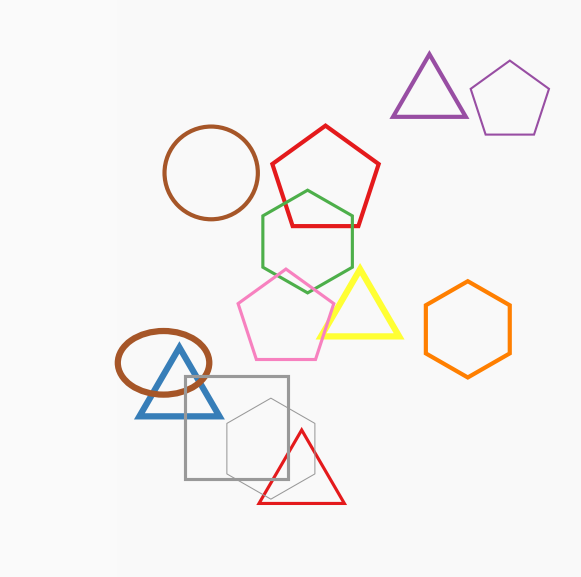[{"shape": "triangle", "thickness": 1.5, "radius": 0.42, "center": [0.519, 0.17]}, {"shape": "pentagon", "thickness": 2, "radius": 0.48, "center": [0.56, 0.685]}, {"shape": "triangle", "thickness": 3, "radius": 0.4, "center": [0.309, 0.318]}, {"shape": "hexagon", "thickness": 1.5, "radius": 0.44, "center": [0.529, 0.581]}, {"shape": "pentagon", "thickness": 1, "radius": 0.35, "center": [0.877, 0.823]}, {"shape": "triangle", "thickness": 2, "radius": 0.36, "center": [0.739, 0.833]}, {"shape": "hexagon", "thickness": 2, "radius": 0.42, "center": [0.805, 0.429]}, {"shape": "triangle", "thickness": 3, "radius": 0.39, "center": [0.62, 0.455]}, {"shape": "circle", "thickness": 2, "radius": 0.4, "center": [0.363, 0.7]}, {"shape": "oval", "thickness": 3, "radius": 0.39, "center": [0.281, 0.371]}, {"shape": "pentagon", "thickness": 1.5, "radius": 0.43, "center": [0.492, 0.447]}, {"shape": "hexagon", "thickness": 0.5, "radius": 0.44, "center": [0.466, 0.222]}, {"shape": "square", "thickness": 1.5, "radius": 0.45, "center": [0.407, 0.259]}]